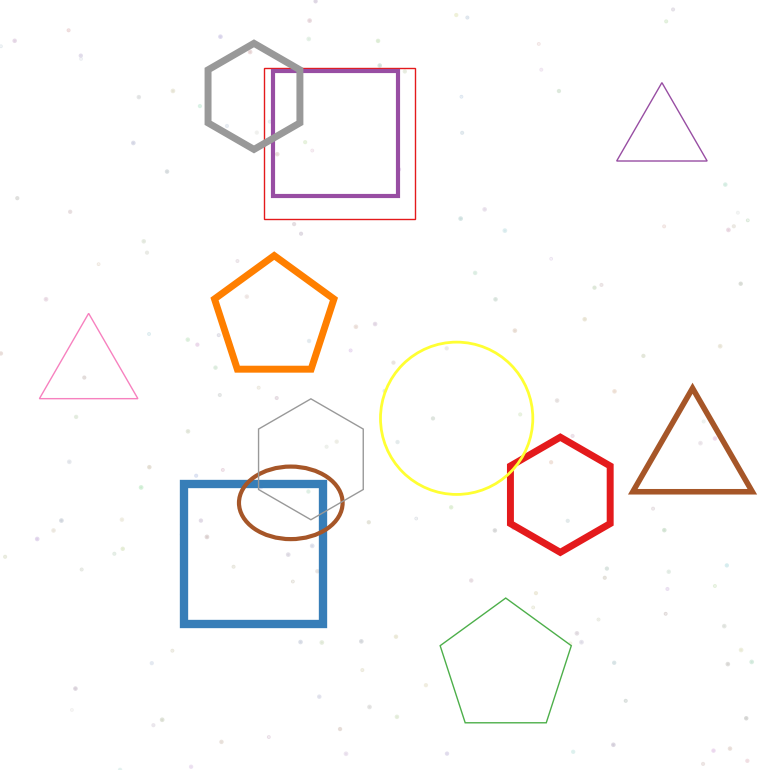[{"shape": "square", "thickness": 0.5, "radius": 0.49, "center": [0.441, 0.813]}, {"shape": "hexagon", "thickness": 2.5, "radius": 0.37, "center": [0.728, 0.357]}, {"shape": "square", "thickness": 3, "radius": 0.45, "center": [0.329, 0.281]}, {"shape": "pentagon", "thickness": 0.5, "radius": 0.45, "center": [0.657, 0.134]}, {"shape": "square", "thickness": 1.5, "radius": 0.41, "center": [0.436, 0.827]}, {"shape": "triangle", "thickness": 0.5, "radius": 0.34, "center": [0.86, 0.825]}, {"shape": "pentagon", "thickness": 2.5, "radius": 0.41, "center": [0.356, 0.587]}, {"shape": "circle", "thickness": 1, "radius": 0.49, "center": [0.593, 0.457]}, {"shape": "oval", "thickness": 1.5, "radius": 0.34, "center": [0.378, 0.347]}, {"shape": "triangle", "thickness": 2, "radius": 0.45, "center": [0.899, 0.406]}, {"shape": "triangle", "thickness": 0.5, "radius": 0.37, "center": [0.115, 0.519]}, {"shape": "hexagon", "thickness": 2.5, "radius": 0.34, "center": [0.33, 0.875]}, {"shape": "hexagon", "thickness": 0.5, "radius": 0.39, "center": [0.404, 0.404]}]